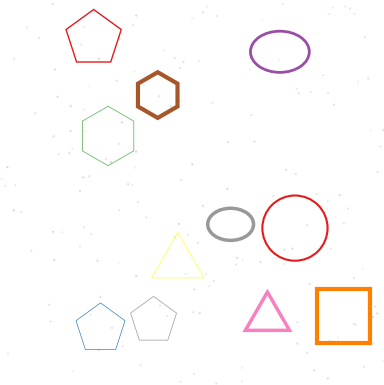[{"shape": "pentagon", "thickness": 1, "radius": 0.38, "center": [0.243, 0.9]}, {"shape": "circle", "thickness": 1.5, "radius": 0.42, "center": [0.766, 0.407]}, {"shape": "pentagon", "thickness": 0.5, "radius": 0.33, "center": [0.261, 0.146]}, {"shape": "hexagon", "thickness": 0.5, "radius": 0.39, "center": [0.281, 0.647]}, {"shape": "oval", "thickness": 2, "radius": 0.38, "center": [0.727, 0.865]}, {"shape": "square", "thickness": 3, "radius": 0.35, "center": [0.892, 0.18]}, {"shape": "triangle", "thickness": 0.5, "radius": 0.39, "center": [0.462, 0.318]}, {"shape": "hexagon", "thickness": 3, "radius": 0.3, "center": [0.41, 0.753]}, {"shape": "triangle", "thickness": 2.5, "radius": 0.33, "center": [0.695, 0.175]}, {"shape": "pentagon", "thickness": 0.5, "radius": 0.31, "center": [0.399, 0.167]}, {"shape": "oval", "thickness": 2.5, "radius": 0.3, "center": [0.599, 0.417]}]